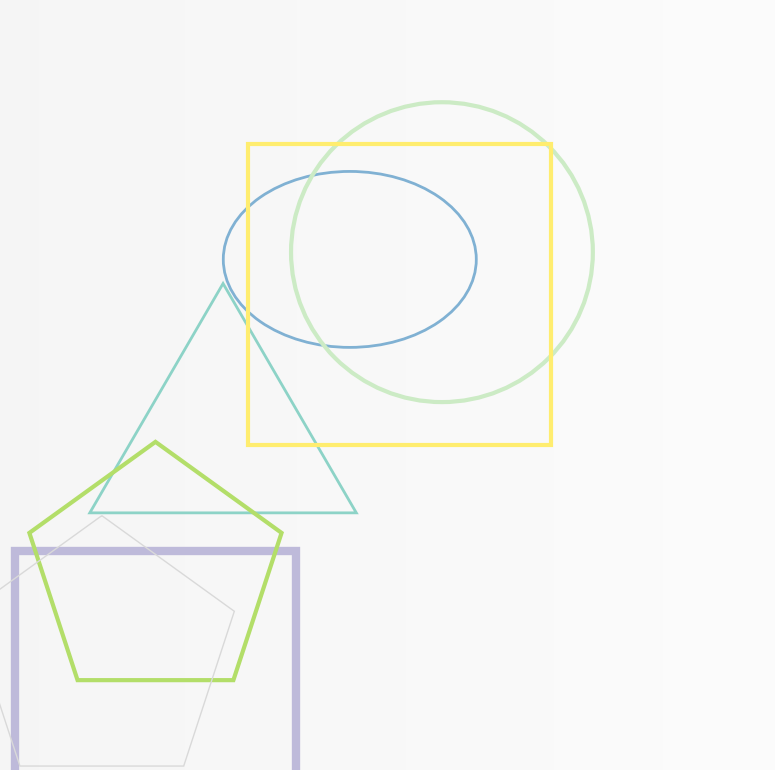[{"shape": "triangle", "thickness": 1, "radius": 0.99, "center": [0.288, 0.433]}, {"shape": "square", "thickness": 3, "radius": 0.91, "center": [0.201, 0.103]}, {"shape": "oval", "thickness": 1, "radius": 0.82, "center": [0.451, 0.663]}, {"shape": "pentagon", "thickness": 1.5, "radius": 0.86, "center": [0.201, 0.255]}, {"shape": "pentagon", "thickness": 0.5, "radius": 0.9, "center": [0.131, 0.151]}, {"shape": "circle", "thickness": 1.5, "radius": 0.97, "center": [0.57, 0.673]}, {"shape": "square", "thickness": 1.5, "radius": 0.98, "center": [0.515, 0.618]}]